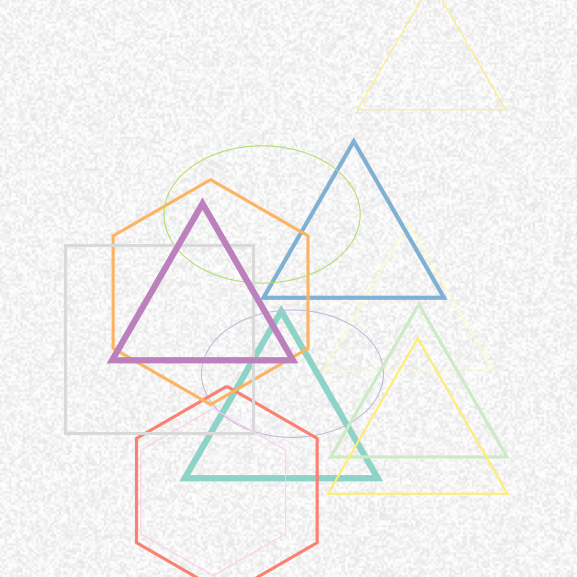[{"shape": "triangle", "thickness": 3, "radius": 0.96, "center": [0.487, 0.268]}, {"shape": "triangle", "thickness": 0.5, "radius": 0.85, "center": [0.707, 0.442]}, {"shape": "oval", "thickness": 0.5, "radius": 0.79, "center": [0.506, 0.352]}, {"shape": "hexagon", "thickness": 1.5, "radius": 0.9, "center": [0.393, 0.15]}, {"shape": "triangle", "thickness": 2, "radius": 0.9, "center": [0.613, 0.574]}, {"shape": "hexagon", "thickness": 1.5, "radius": 0.97, "center": [0.365, 0.493]}, {"shape": "oval", "thickness": 0.5, "radius": 0.85, "center": [0.454, 0.628]}, {"shape": "hexagon", "thickness": 0.5, "radius": 0.72, "center": [0.369, 0.147]}, {"shape": "square", "thickness": 1.5, "radius": 0.81, "center": [0.275, 0.412]}, {"shape": "triangle", "thickness": 3, "radius": 0.9, "center": [0.351, 0.466]}, {"shape": "triangle", "thickness": 1.5, "radius": 0.88, "center": [0.725, 0.296]}, {"shape": "triangle", "thickness": 1, "radius": 0.9, "center": [0.723, 0.234]}, {"shape": "triangle", "thickness": 0.5, "radius": 0.74, "center": [0.747, 0.883]}]